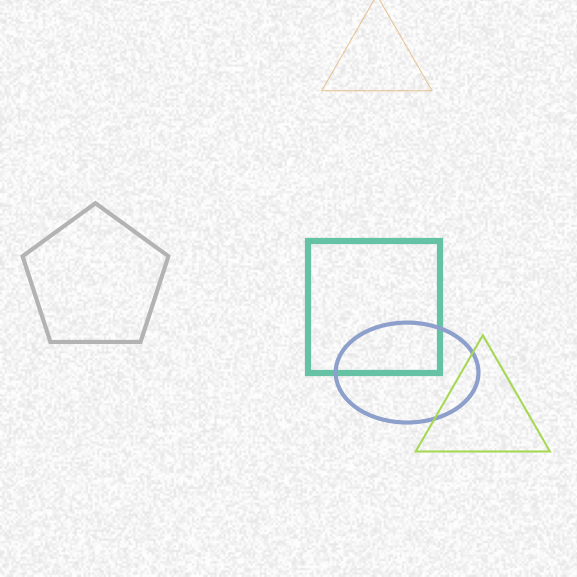[{"shape": "square", "thickness": 3, "radius": 0.57, "center": [0.648, 0.467]}, {"shape": "oval", "thickness": 2, "radius": 0.62, "center": [0.705, 0.354]}, {"shape": "triangle", "thickness": 1, "radius": 0.67, "center": [0.836, 0.284]}, {"shape": "triangle", "thickness": 0.5, "radius": 0.55, "center": [0.653, 0.897]}, {"shape": "pentagon", "thickness": 2, "radius": 0.66, "center": [0.165, 0.514]}]